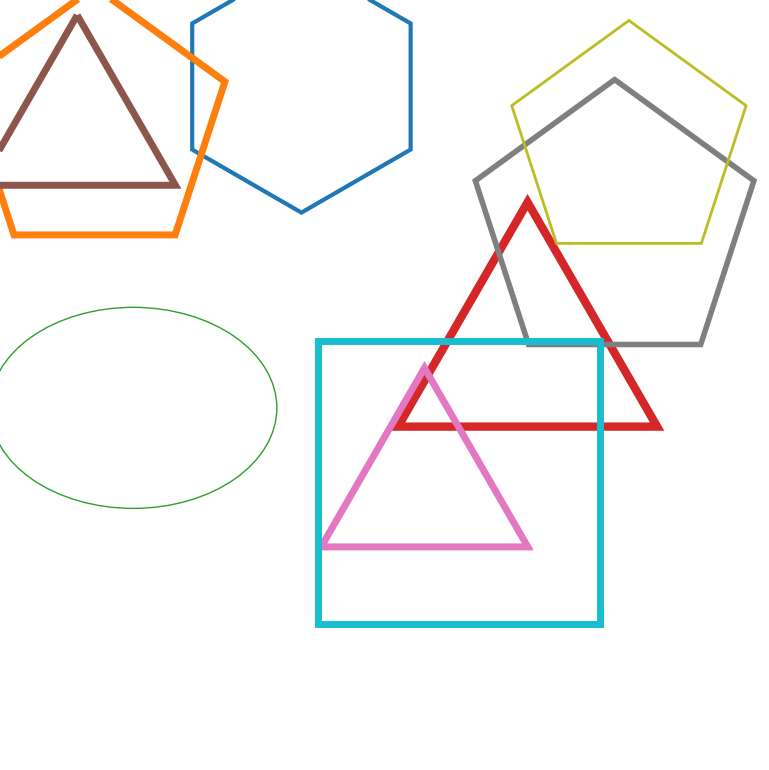[{"shape": "hexagon", "thickness": 1.5, "radius": 0.82, "center": [0.391, 0.888]}, {"shape": "pentagon", "thickness": 2.5, "radius": 0.89, "center": [0.123, 0.839]}, {"shape": "oval", "thickness": 0.5, "radius": 0.93, "center": [0.173, 0.47]}, {"shape": "triangle", "thickness": 3, "radius": 0.97, "center": [0.685, 0.543]}, {"shape": "triangle", "thickness": 2.5, "radius": 0.74, "center": [0.1, 0.833]}, {"shape": "triangle", "thickness": 2.5, "radius": 0.77, "center": [0.551, 0.367]}, {"shape": "pentagon", "thickness": 2, "radius": 0.95, "center": [0.798, 0.706]}, {"shape": "pentagon", "thickness": 1, "radius": 0.8, "center": [0.817, 0.813]}, {"shape": "square", "thickness": 2.5, "radius": 0.92, "center": [0.596, 0.373]}]